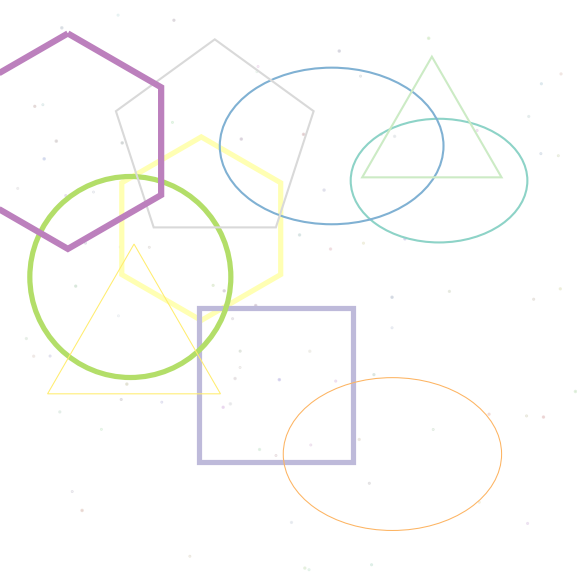[{"shape": "oval", "thickness": 1, "radius": 0.76, "center": [0.76, 0.686]}, {"shape": "hexagon", "thickness": 2.5, "radius": 0.79, "center": [0.348, 0.603]}, {"shape": "square", "thickness": 2.5, "radius": 0.67, "center": [0.478, 0.332]}, {"shape": "oval", "thickness": 1, "radius": 0.97, "center": [0.574, 0.746]}, {"shape": "oval", "thickness": 0.5, "radius": 0.95, "center": [0.68, 0.213]}, {"shape": "circle", "thickness": 2.5, "radius": 0.87, "center": [0.226, 0.519]}, {"shape": "pentagon", "thickness": 1, "radius": 0.9, "center": [0.372, 0.751]}, {"shape": "hexagon", "thickness": 3, "radius": 0.93, "center": [0.118, 0.755]}, {"shape": "triangle", "thickness": 1, "radius": 0.7, "center": [0.748, 0.762]}, {"shape": "triangle", "thickness": 0.5, "radius": 0.86, "center": [0.232, 0.404]}]